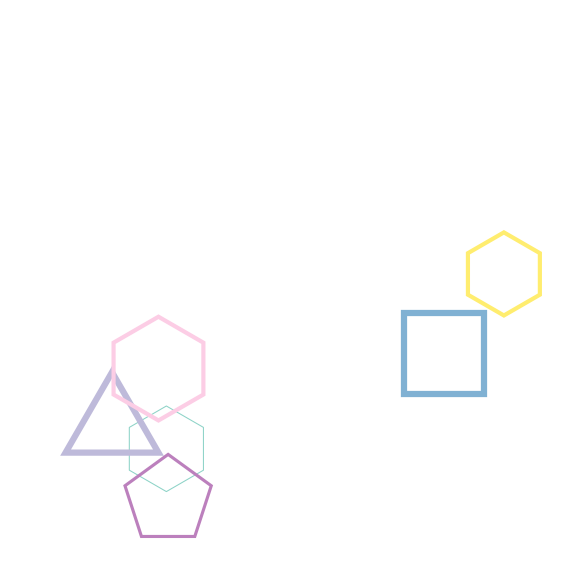[{"shape": "hexagon", "thickness": 0.5, "radius": 0.37, "center": [0.288, 0.222]}, {"shape": "triangle", "thickness": 3, "radius": 0.46, "center": [0.194, 0.262]}, {"shape": "square", "thickness": 3, "radius": 0.35, "center": [0.769, 0.388]}, {"shape": "hexagon", "thickness": 2, "radius": 0.45, "center": [0.274, 0.361]}, {"shape": "pentagon", "thickness": 1.5, "radius": 0.39, "center": [0.291, 0.134]}, {"shape": "hexagon", "thickness": 2, "radius": 0.36, "center": [0.873, 0.525]}]